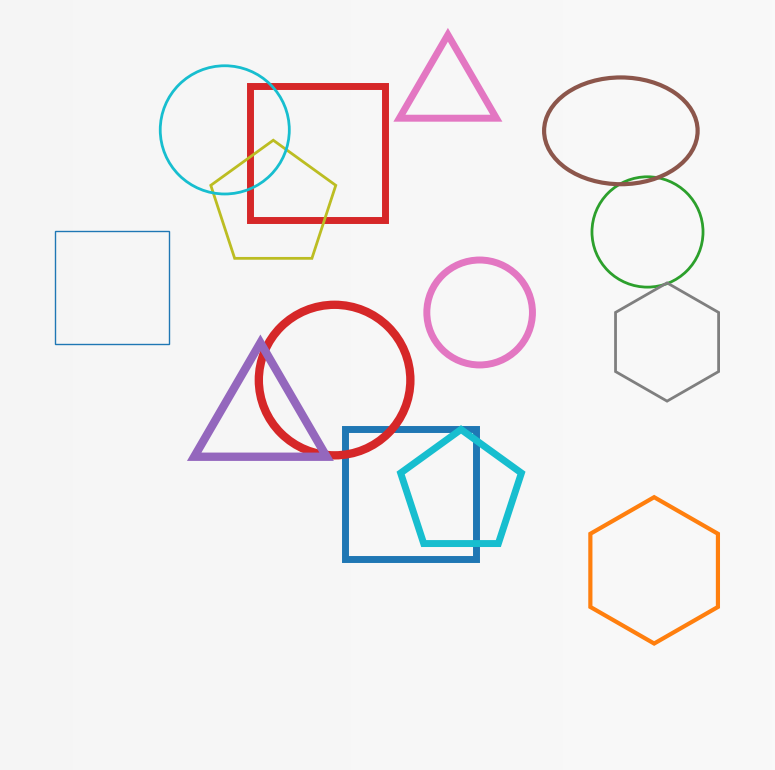[{"shape": "square", "thickness": 2.5, "radius": 0.42, "center": [0.529, 0.359]}, {"shape": "square", "thickness": 0.5, "radius": 0.37, "center": [0.145, 0.627]}, {"shape": "hexagon", "thickness": 1.5, "radius": 0.48, "center": [0.844, 0.259]}, {"shape": "circle", "thickness": 1, "radius": 0.36, "center": [0.835, 0.699]}, {"shape": "circle", "thickness": 3, "radius": 0.49, "center": [0.432, 0.506]}, {"shape": "square", "thickness": 2.5, "radius": 0.44, "center": [0.409, 0.802]}, {"shape": "triangle", "thickness": 3, "radius": 0.49, "center": [0.336, 0.456]}, {"shape": "oval", "thickness": 1.5, "radius": 0.5, "center": [0.801, 0.83]}, {"shape": "circle", "thickness": 2.5, "radius": 0.34, "center": [0.619, 0.594]}, {"shape": "triangle", "thickness": 2.5, "radius": 0.36, "center": [0.578, 0.883]}, {"shape": "hexagon", "thickness": 1, "radius": 0.38, "center": [0.861, 0.556]}, {"shape": "pentagon", "thickness": 1, "radius": 0.42, "center": [0.353, 0.733]}, {"shape": "circle", "thickness": 1, "radius": 0.42, "center": [0.29, 0.831]}, {"shape": "pentagon", "thickness": 2.5, "radius": 0.41, "center": [0.595, 0.36]}]